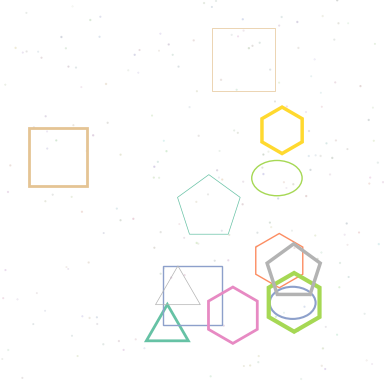[{"shape": "triangle", "thickness": 2, "radius": 0.31, "center": [0.435, 0.146]}, {"shape": "pentagon", "thickness": 0.5, "radius": 0.43, "center": [0.542, 0.461]}, {"shape": "hexagon", "thickness": 1, "radius": 0.35, "center": [0.725, 0.323]}, {"shape": "square", "thickness": 1, "radius": 0.38, "center": [0.501, 0.232]}, {"shape": "oval", "thickness": 1.5, "radius": 0.3, "center": [0.76, 0.213]}, {"shape": "hexagon", "thickness": 2, "radius": 0.37, "center": [0.605, 0.181]}, {"shape": "hexagon", "thickness": 3, "radius": 0.38, "center": [0.764, 0.215]}, {"shape": "oval", "thickness": 1, "radius": 0.33, "center": [0.719, 0.537]}, {"shape": "hexagon", "thickness": 2.5, "radius": 0.3, "center": [0.733, 0.662]}, {"shape": "square", "thickness": 0.5, "radius": 0.41, "center": [0.631, 0.846]}, {"shape": "square", "thickness": 2, "radius": 0.38, "center": [0.15, 0.592]}, {"shape": "triangle", "thickness": 0.5, "radius": 0.34, "center": [0.462, 0.242]}, {"shape": "pentagon", "thickness": 2.5, "radius": 0.36, "center": [0.763, 0.294]}]